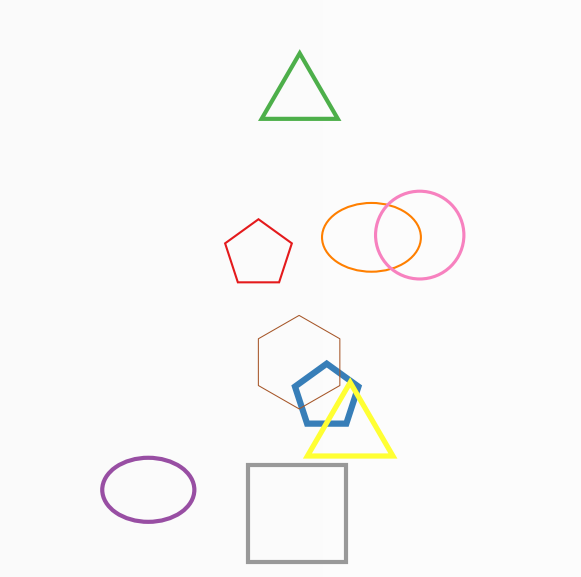[{"shape": "pentagon", "thickness": 1, "radius": 0.3, "center": [0.445, 0.559]}, {"shape": "pentagon", "thickness": 3, "radius": 0.29, "center": [0.562, 0.312]}, {"shape": "triangle", "thickness": 2, "radius": 0.38, "center": [0.516, 0.831]}, {"shape": "oval", "thickness": 2, "radius": 0.4, "center": [0.255, 0.151]}, {"shape": "oval", "thickness": 1, "radius": 0.43, "center": [0.639, 0.588]}, {"shape": "triangle", "thickness": 2.5, "radius": 0.42, "center": [0.602, 0.252]}, {"shape": "hexagon", "thickness": 0.5, "radius": 0.4, "center": [0.515, 0.372]}, {"shape": "circle", "thickness": 1.5, "radius": 0.38, "center": [0.722, 0.592]}, {"shape": "square", "thickness": 2, "radius": 0.42, "center": [0.51, 0.11]}]